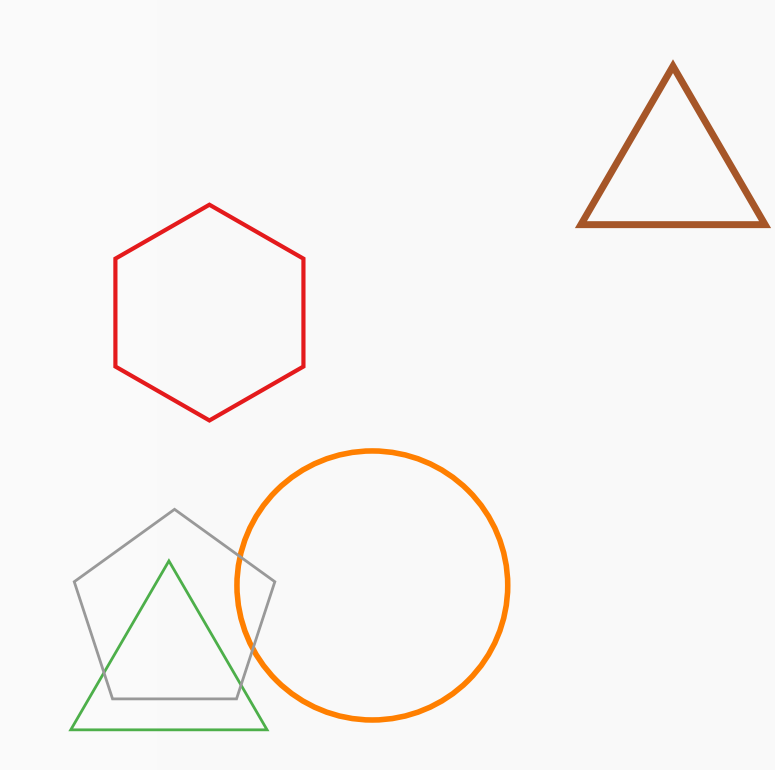[{"shape": "hexagon", "thickness": 1.5, "radius": 0.7, "center": [0.27, 0.594]}, {"shape": "triangle", "thickness": 1, "radius": 0.73, "center": [0.218, 0.125]}, {"shape": "circle", "thickness": 2, "radius": 0.87, "center": [0.48, 0.24]}, {"shape": "triangle", "thickness": 2.5, "radius": 0.69, "center": [0.868, 0.777]}, {"shape": "pentagon", "thickness": 1, "radius": 0.68, "center": [0.225, 0.202]}]